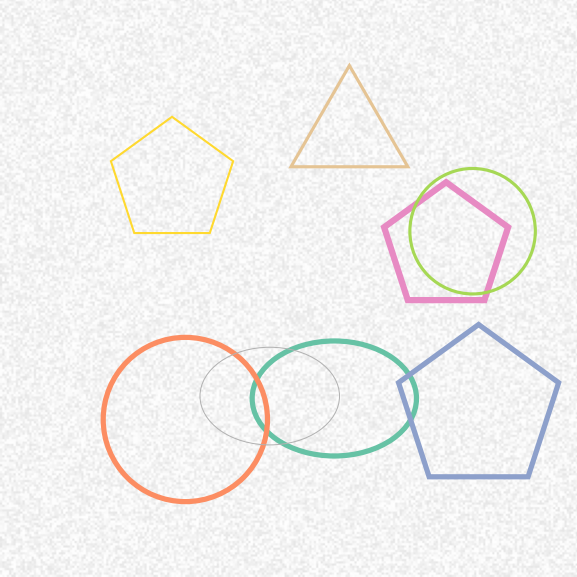[{"shape": "oval", "thickness": 2.5, "radius": 0.71, "center": [0.579, 0.309]}, {"shape": "circle", "thickness": 2.5, "radius": 0.71, "center": [0.321, 0.273]}, {"shape": "pentagon", "thickness": 2.5, "radius": 0.73, "center": [0.829, 0.291]}, {"shape": "pentagon", "thickness": 3, "radius": 0.56, "center": [0.772, 0.571]}, {"shape": "circle", "thickness": 1.5, "radius": 0.54, "center": [0.818, 0.599]}, {"shape": "pentagon", "thickness": 1, "radius": 0.56, "center": [0.298, 0.686]}, {"shape": "triangle", "thickness": 1.5, "radius": 0.58, "center": [0.605, 0.769]}, {"shape": "oval", "thickness": 0.5, "radius": 0.6, "center": [0.467, 0.313]}]